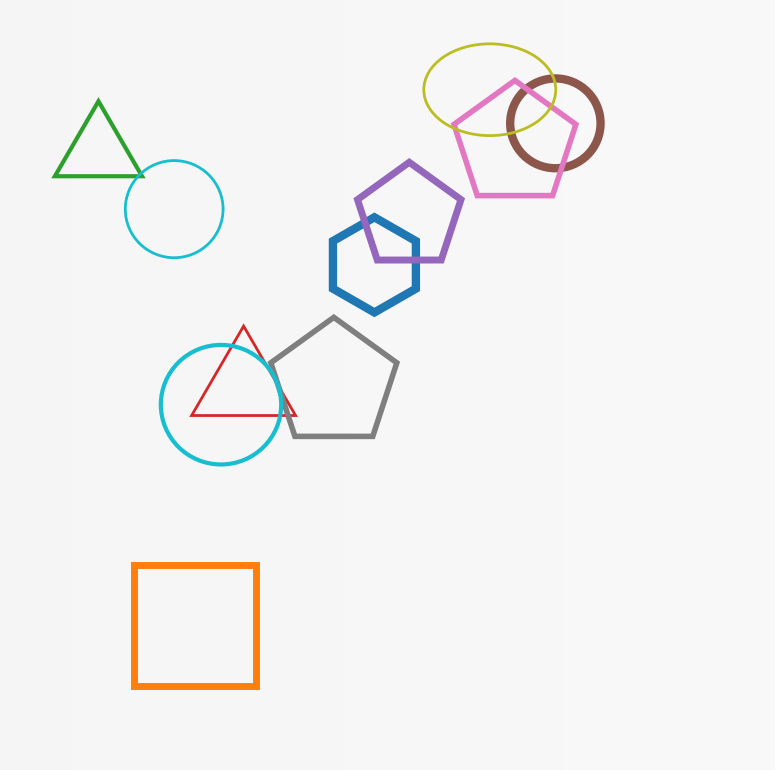[{"shape": "hexagon", "thickness": 3, "radius": 0.31, "center": [0.483, 0.656]}, {"shape": "square", "thickness": 2.5, "radius": 0.39, "center": [0.251, 0.187]}, {"shape": "triangle", "thickness": 1.5, "radius": 0.32, "center": [0.127, 0.804]}, {"shape": "triangle", "thickness": 1, "radius": 0.39, "center": [0.314, 0.499]}, {"shape": "pentagon", "thickness": 2.5, "radius": 0.35, "center": [0.528, 0.719]}, {"shape": "circle", "thickness": 3, "radius": 0.29, "center": [0.717, 0.84]}, {"shape": "pentagon", "thickness": 2, "radius": 0.41, "center": [0.664, 0.813]}, {"shape": "pentagon", "thickness": 2, "radius": 0.43, "center": [0.431, 0.502]}, {"shape": "oval", "thickness": 1, "radius": 0.43, "center": [0.632, 0.883]}, {"shape": "circle", "thickness": 1.5, "radius": 0.39, "center": [0.285, 0.474]}, {"shape": "circle", "thickness": 1, "radius": 0.32, "center": [0.225, 0.728]}]